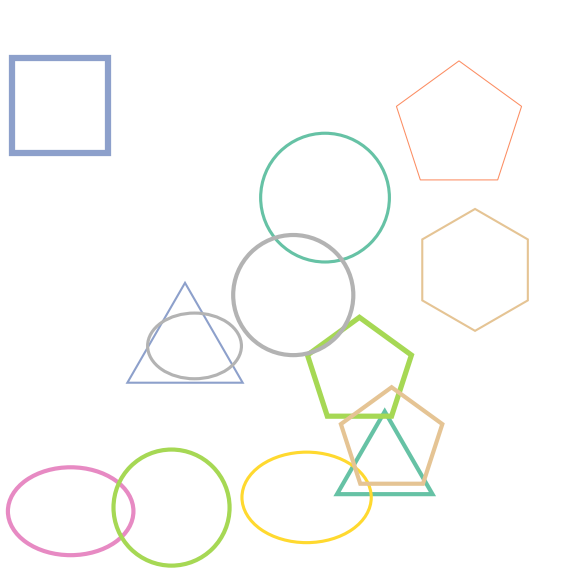[{"shape": "circle", "thickness": 1.5, "radius": 0.56, "center": [0.563, 0.657]}, {"shape": "triangle", "thickness": 2, "radius": 0.48, "center": [0.666, 0.191]}, {"shape": "pentagon", "thickness": 0.5, "radius": 0.57, "center": [0.795, 0.78]}, {"shape": "triangle", "thickness": 1, "radius": 0.58, "center": [0.32, 0.394]}, {"shape": "square", "thickness": 3, "radius": 0.41, "center": [0.104, 0.816]}, {"shape": "oval", "thickness": 2, "radius": 0.54, "center": [0.122, 0.114]}, {"shape": "pentagon", "thickness": 2.5, "radius": 0.47, "center": [0.622, 0.355]}, {"shape": "circle", "thickness": 2, "radius": 0.5, "center": [0.297, 0.12]}, {"shape": "oval", "thickness": 1.5, "radius": 0.56, "center": [0.531, 0.138]}, {"shape": "hexagon", "thickness": 1, "radius": 0.53, "center": [0.823, 0.532]}, {"shape": "pentagon", "thickness": 2, "radius": 0.46, "center": [0.678, 0.236]}, {"shape": "circle", "thickness": 2, "radius": 0.52, "center": [0.508, 0.488]}, {"shape": "oval", "thickness": 1.5, "radius": 0.41, "center": [0.337, 0.4]}]